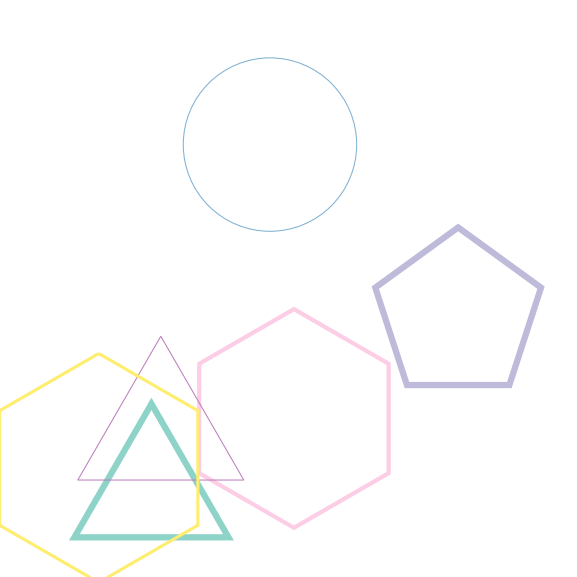[{"shape": "triangle", "thickness": 3, "radius": 0.77, "center": [0.262, 0.146]}, {"shape": "pentagon", "thickness": 3, "radius": 0.75, "center": [0.793, 0.454]}, {"shape": "circle", "thickness": 0.5, "radius": 0.75, "center": [0.467, 0.749]}, {"shape": "hexagon", "thickness": 2, "radius": 0.95, "center": [0.509, 0.275]}, {"shape": "triangle", "thickness": 0.5, "radius": 0.83, "center": [0.278, 0.251]}, {"shape": "hexagon", "thickness": 1.5, "radius": 0.99, "center": [0.171, 0.189]}]